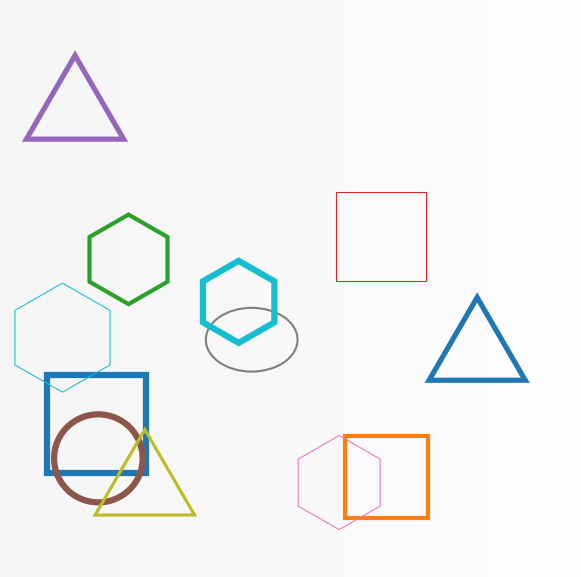[{"shape": "triangle", "thickness": 2.5, "radius": 0.48, "center": [0.821, 0.388]}, {"shape": "square", "thickness": 3, "radius": 0.42, "center": [0.166, 0.266]}, {"shape": "square", "thickness": 2, "radius": 0.36, "center": [0.665, 0.174]}, {"shape": "hexagon", "thickness": 2, "radius": 0.39, "center": [0.221, 0.55]}, {"shape": "square", "thickness": 0.5, "radius": 0.38, "center": [0.655, 0.589]}, {"shape": "triangle", "thickness": 2.5, "radius": 0.48, "center": [0.129, 0.806]}, {"shape": "circle", "thickness": 3, "radius": 0.38, "center": [0.169, 0.205]}, {"shape": "hexagon", "thickness": 0.5, "radius": 0.41, "center": [0.583, 0.163]}, {"shape": "oval", "thickness": 1, "radius": 0.39, "center": [0.433, 0.411]}, {"shape": "triangle", "thickness": 1.5, "radius": 0.49, "center": [0.249, 0.157]}, {"shape": "hexagon", "thickness": 0.5, "radius": 0.47, "center": [0.107, 0.414]}, {"shape": "hexagon", "thickness": 3, "radius": 0.36, "center": [0.411, 0.476]}]